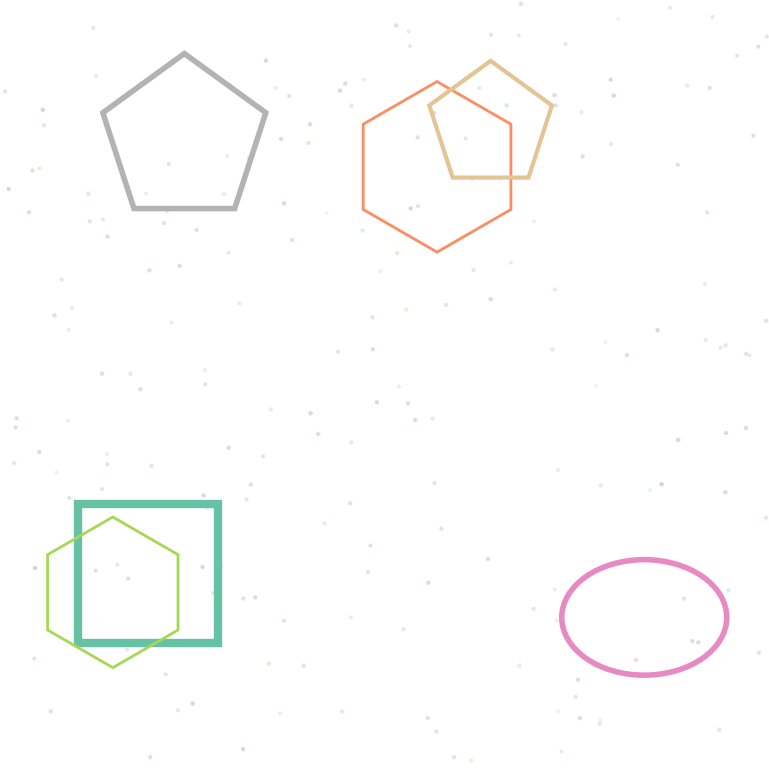[{"shape": "square", "thickness": 3, "radius": 0.45, "center": [0.192, 0.255]}, {"shape": "hexagon", "thickness": 1, "radius": 0.55, "center": [0.568, 0.783]}, {"shape": "oval", "thickness": 2, "radius": 0.54, "center": [0.837, 0.198]}, {"shape": "hexagon", "thickness": 1, "radius": 0.49, "center": [0.147, 0.231]}, {"shape": "pentagon", "thickness": 1.5, "radius": 0.42, "center": [0.637, 0.837]}, {"shape": "pentagon", "thickness": 2, "radius": 0.56, "center": [0.239, 0.819]}]